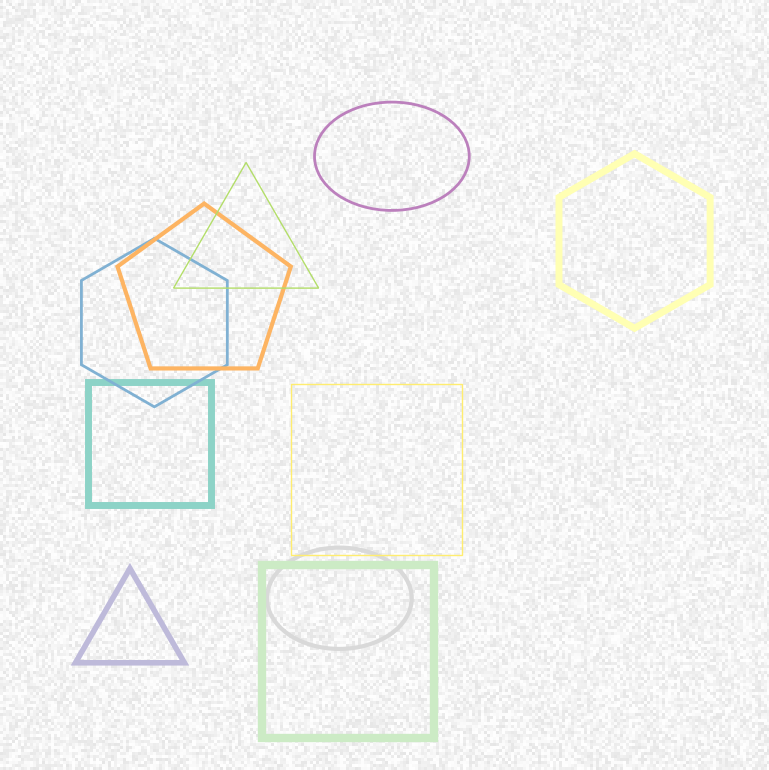[{"shape": "square", "thickness": 2.5, "radius": 0.4, "center": [0.194, 0.424]}, {"shape": "hexagon", "thickness": 2.5, "radius": 0.57, "center": [0.824, 0.687]}, {"shape": "triangle", "thickness": 2, "radius": 0.41, "center": [0.169, 0.18]}, {"shape": "hexagon", "thickness": 1, "radius": 0.55, "center": [0.2, 0.581]}, {"shape": "pentagon", "thickness": 1.5, "radius": 0.59, "center": [0.265, 0.617]}, {"shape": "triangle", "thickness": 0.5, "radius": 0.54, "center": [0.32, 0.68]}, {"shape": "oval", "thickness": 1.5, "radius": 0.47, "center": [0.441, 0.223]}, {"shape": "oval", "thickness": 1, "radius": 0.5, "center": [0.509, 0.797]}, {"shape": "square", "thickness": 3, "radius": 0.56, "center": [0.452, 0.154]}, {"shape": "square", "thickness": 0.5, "radius": 0.55, "center": [0.489, 0.39]}]